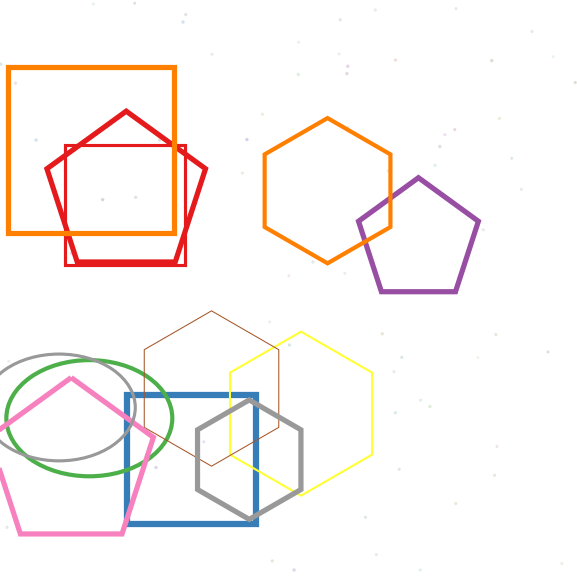[{"shape": "square", "thickness": 1.5, "radius": 0.52, "center": [0.217, 0.645]}, {"shape": "pentagon", "thickness": 2.5, "radius": 0.72, "center": [0.219, 0.662]}, {"shape": "square", "thickness": 3, "radius": 0.56, "center": [0.331, 0.204]}, {"shape": "oval", "thickness": 2, "radius": 0.72, "center": [0.155, 0.275]}, {"shape": "pentagon", "thickness": 2.5, "radius": 0.55, "center": [0.725, 0.582]}, {"shape": "hexagon", "thickness": 2, "radius": 0.63, "center": [0.567, 0.669]}, {"shape": "square", "thickness": 2.5, "radius": 0.72, "center": [0.158, 0.739]}, {"shape": "hexagon", "thickness": 1, "radius": 0.71, "center": [0.521, 0.283]}, {"shape": "hexagon", "thickness": 0.5, "radius": 0.67, "center": [0.366, 0.326]}, {"shape": "pentagon", "thickness": 2.5, "radius": 0.75, "center": [0.123, 0.196]}, {"shape": "oval", "thickness": 1.5, "radius": 0.66, "center": [0.102, 0.294]}, {"shape": "hexagon", "thickness": 2.5, "radius": 0.52, "center": [0.432, 0.203]}]